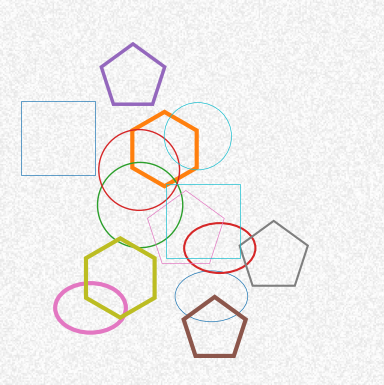[{"shape": "square", "thickness": 0.5, "radius": 0.48, "center": [0.151, 0.641]}, {"shape": "oval", "thickness": 0.5, "radius": 0.47, "center": [0.549, 0.23]}, {"shape": "hexagon", "thickness": 3, "radius": 0.48, "center": [0.427, 0.613]}, {"shape": "circle", "thickness": 1, "radius": 0.55, "center": [0.364, 0.467]}, {"shape": "oval", "thickness": 1.5, "radius": 0.46, "center": [0.571, 0.356]}, {"shape": "circle", "thickness": 1, "radius": 0.52, "center": [0.361, 0.559]}, {"shape": "pentagon", "thickness": 2.5, "radius": 0.43, "center": [0.345, 0.799]}, {"shape": "pentagon", "thickness": 3, "radius": 0.42, "center": [0.558, 0.144]}, {"shape": "pentagon", "thickness": 0.5, "radius": 0.52, "center": [0.483, 0.4]}, {"shape": "oval", "thickness": 3, "radius": 0.46, "center": [0.235, 0.2]}, {"shape": "pentagon", "thickness": 1.5, "radius": 0.47, "center": [0.711, 0.333]}, {"shape": "hexagon", "thickness": 3, "radius": 0.51, "center": [0.312, 0.278]}, {"shape": "square", "thickness": 0.5, "radius": 0.48, "center": [0.527, 0.426]}, {"shape": "circle", "thickness": 0.5, "radius": 0.44, "center": [0.514, 0.646]}]